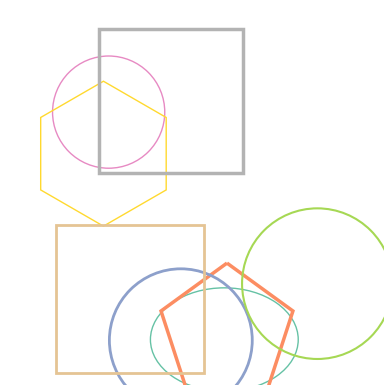[{"shape": "oval", "thickness": 1, "radius": 0.96, "center": [0.583, 0.118]}, {"shape": "pentagon", "thickness": 2.5, "radius": 0.9, "center": [0.59, 0.137]}, {"shape": "circle", "thickness": 2, "radius": 0.93, "center": [0.47, 0.116]}, {"shape": "circle", "thickness": 1, "radius": 0.73, "center": [0.282, 0.709]}, {"shape": "circle", "thickness": 1.5, "radius": 0.98, "center": [0.824, 0.263]}, {"shape": "hexagon", "thickness": 1, "radius": 0.94, "center": [0.269, 0.601]}, {"shape": "square", "thickness": 2, "radius": 0.96, "center": [0.338, 0.224]}, {"shape": "square", "thickness": 2.5, "radius": 0.94, "center": [0.444, 0.737]}]